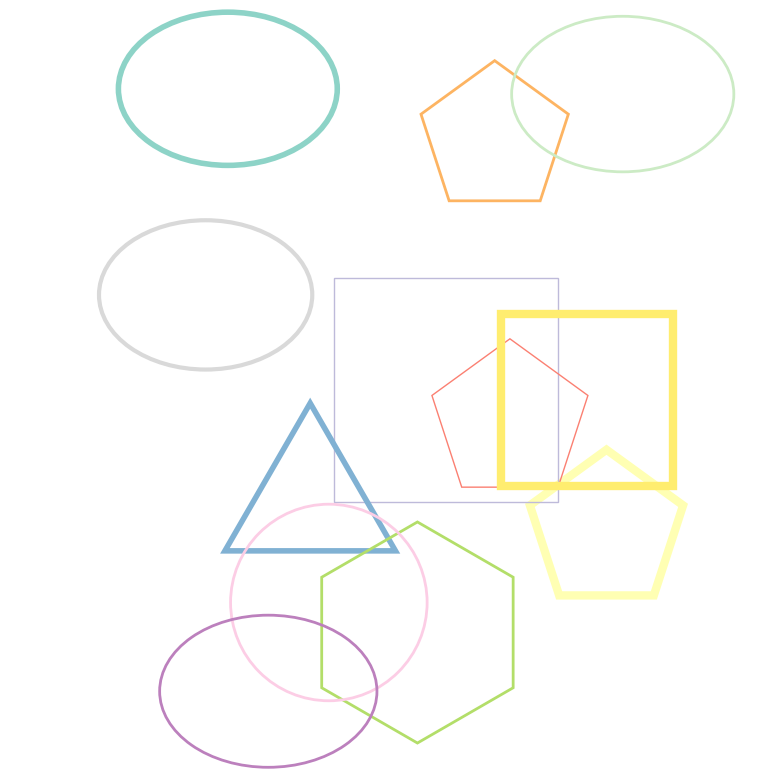[{"shape": "oval", "thickness": 2, "radius": 0.71, "center": [0.296, 0.885]}, {"shape": "pentagon", "thickness": 3, "radius": 0.52, "center": [0.788, 0.311]}, {"shape": "square", "thickness": 0.5, "radius": 0.72, "center": [0.579, 0.493]}, {"shape": "pentagon", "thickness": 0.5, "radius": 0.53, "center": [0.662, 0.453]}, {"shape": "triangle", "thickness": 2, "radius": 0.64, "center": [0.403, 0.349]}, {"shape": "pentagon", "thickness": 1, "radius": 0.5, "center": [0.642, 0.821]}, {"shape": "hexagon", "thickness": 1, "radius": 0.72, "center": [0.542, 0.179]}, {"shape": "circle", "thickness": 1, "radius": 0.64, "center": [0.427, 0.218]}, {"shape": "oval", "thickness": 1.5, "radius": 0.69, "center": [0.267, 0.617]}, {"shape": "oval", "thickness": 1, "radius": 0.71, "center": [0.348, 0.102]}, {"shape": "oval", "thickness": 1, "radius": 0.72, "center": [0.809, 0.878]}, {"shape": "square", "thickness": 3, "radius": 0.56, "center": [0.763, 0.48]}]